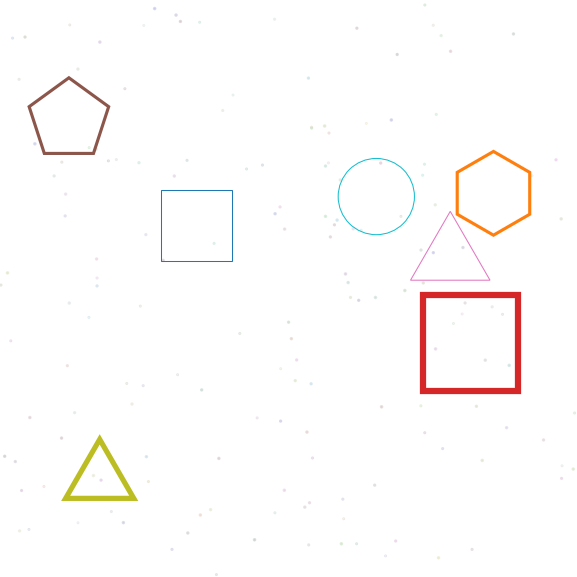[{"shape": "square", "thickness": 0.5, "radius": 0.31, "center": [0.34, 0.609]}, {"shape": "hexagon", "thickness": 1.5, "radius": 0.36, "center": [0.854, 0.664]}, {"shape": "square", "thickness": 3, "radius": 0.41, "center": [0.814, 0.405]}, {"shape": "pentagon", "thickness": 1.5, "radius": 0.36, "center": [0.119, 0.792]}, {"shape": "triangle", "thickness": 0.5, "radius": 0.4, "center": [0.78, 0.554]}, {"shape": "triangle", "thickness": 2.5, "radius": 0.34, "center": [0.173, 0.17]}, {"shape": "circle", "thickness": 0.5, "radius": 0.33, "center": [0.652, 0.659]}]